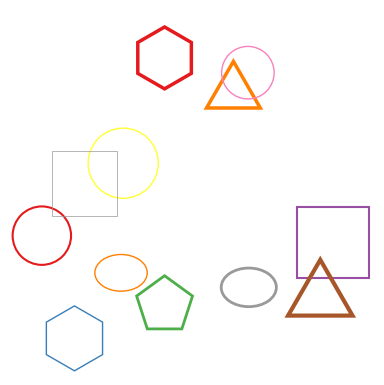[{"shape": "hexagon", "thickness": 2.5, "radius": 0.4, "center": [0.427, 0.85]}, {"shape": "circle", "thickness": 1.5, "radius": 0.38, "center": [0.109, 0.388]}, {"shape": "hexagon", "thickness": 1, "radius": 0.42, "center": [0.193, 0.121]}, {"shape": "pentagon", "thickness": 2, "radius": 0.38, "center": [0.427, 0.207]}, {"shape": "square", "thickness": 1.5, "radius": 0.46, "center": [0.865, 0.37]}, {"shape": "triangle", "thickness": 2.5, "radius": 0.4, "center": [0.606, 0.76]}, {"shape": "oval", "thickness": 1, "radius": 0.34, "center": [0.314, 0.291]}, {"shape": "circle", "thickness": 1, "radius": 0.46, "center": [0.32, 0.576]}, {"shape": "triangle", "thickness": 3, "radius": 0.48, "center": [0.832, 0.229]}, {"shape": "circle", "thickness": 1, "radius": 0.34, "center": [0.644, 0.811]}, {"shape": "oval", "thickness": 2, "radius": 0.36, "center": [0.646, 0.254]}, {"shape": "square", "thickness": 0.5, "radius": 0.42, "center": [0.218, 0.522]}]